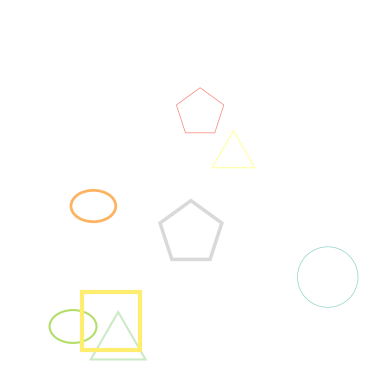[{"shape": "circle", "thickness": 0.5, "radius": 0.39, "center": [0.851, 0.28]}, {"shape": "triangle", "thickness": 1, "radius": 0.32, "center": [0.606, 0.597]}, {"shape": "pentagon", "thickness": 0.5, "radius": 0.32, "center": [0.52, 0.707]}, {"shape": "oval", "thickness": 2, "radius": 0.29, "center": [0.243, 0.465]}, {"shape": "oval", "thickness": 1.5, "radius": 0.3, "center": [0.19, 0.152]}, {"shape": "pentagon", "thickness": 2.5, "radius": 0.42, "center": [0.496, 0.395]}, {"shape": "triangle", "thickness": 1.5, "radius": 0.41, "center": [0.307, 0.107]}, {"shape": "square", "thickness": 3, "radius": 0.38, "center": [0.288, 0.166]}]